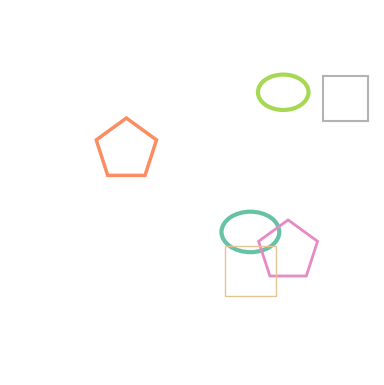[{"shape": "oval", "thickness": 3, "radius": 0.38, "center": [0.65, 0.398]}, {"shape": "pentagon", "thickness": 2.5, "radius": 0.41, "center": [0.328, 0.611]}, {"shape": "pentagon", "thickness": 2, "radius": 0.4, "center": [0.748, 0.348]}, {"shape": "oval", "thickness": 3, "radius": 0.33, "center": [0.736, 0.76]}, {"shape": "square", "thickness": 1, "radius": 0.33, "center": [0.65, 0.296]}, {"shape": "square", "thickness": 1.5, "radius": 0.29, "center": [0.898, 0.744]}]